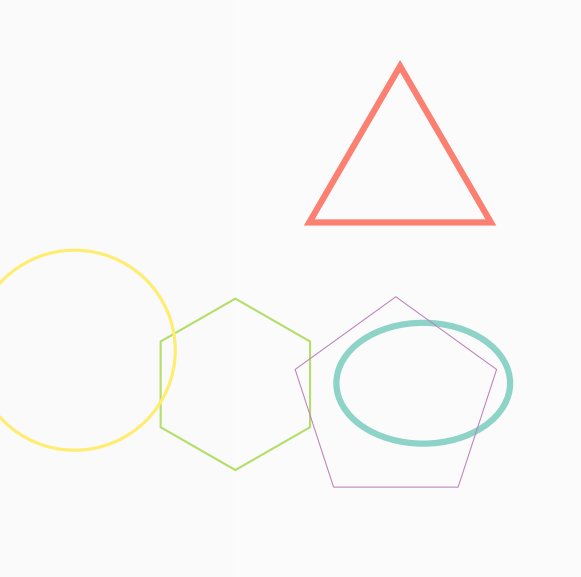[{"shape": "oval", "thickness": 3, "radius": 0.75, "center": [0.728, 0.336]}, {"shape": "triangle", "thickness": 3, "radius": 0.9, "center": [0.688, 0.704]}, {"shape": "hexagon", "thickness": 1, "radius": 0.74, "center": [0.405, 0.334]}, {"shape": "pentagon", "thickness": 0.5, "radius": 0.91, "center": [0.681, 0.303]}, {"shape": "circle", "thickness": 1.5, "radius": 0.87, "center": [0.128, 0.393]}]